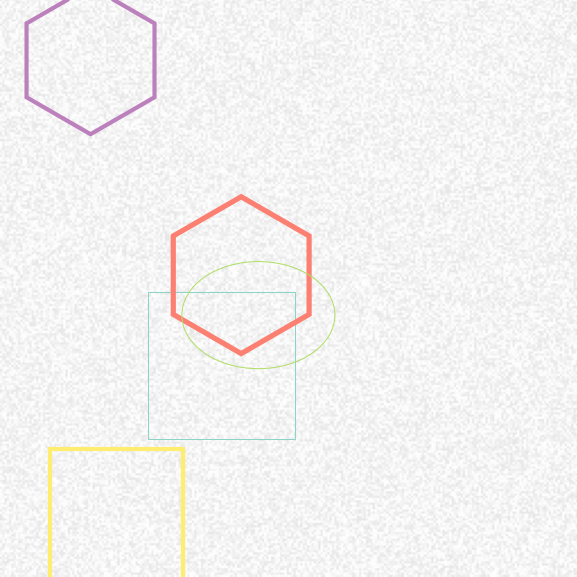[{"shape": "square", "thickness": 0.5, "radius": 0.64, "center": [0.384, 0.367]}, {"shape": "hexagon", "thickness": 2.5, "radius": 0.68, "center": [0.418, 0.523]}, {"shape": "oval", "thickness": 0.5, "radius": 0.66, "center": [0.447, 0.453]}, {"shape": "hexagon", "thickness": 2, "radius": 0.64, "center": [0.157, 0.895]}, {"shape": "square", "thickness": 2, "radius": 0.58, "center": [0.202, 0.107]}]